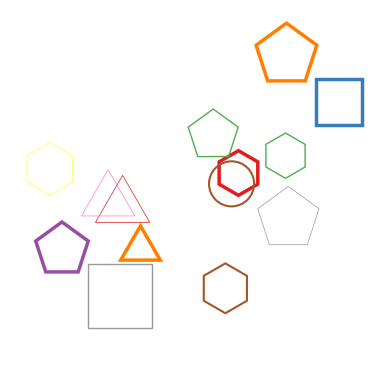[{"shape": "triangle", "thickness": 0.5, "radius": 0.41, "center": [0.318, 0.463]}, {"shape": "hexagon", "thickness": 2.5, "radius": 0.29, "center": [0.619, 0.551]}, {"shape": "square", "thickness": 2.5, "radius": 0.3, "center": [0.881, 0.736]}, {"shape": "pentagon", "thickness": 1, "radius": 0.34, "center": [0.554, 0.649]}, {"shape": "hexagon", "thickness": 1, "radius": 0.29, "center": [0.742, 0.596]}, {"shape": "pentagon", "thickness": 2.5, "radius": 0.36, "center": [0.161, 0.352]}, {"shape": "pentagon", "thickness": 2.5, "radius": 0.41, "center": [0.744, 0.857]}, {"shape": "triangle", "thickness": 2.5, "radius": 0.3, "center": [0.365, 0.354]}, {"shape": "hexagon", "thickness": 0.5, "radius": 0.34, "center": [0.13, 0.562]}, {"shape": "circle", "thickness": 1.5, "radius": 0.29, "center": [0.601, 0.522]}, {"shape": "hexagon", "thickness": 1.5, "radius": 0.32, "center": [0.585, 0.251]}, {"shape": "triangle", "thickness": 0.5, "radius": 0.4, "center": [0.281, 0.479]}, {"shape": "pentagon", "thickness": 0.5, "radius": 0.42, "center": [0.749, 0.432]}, {"shape": "square", "thickness": 1, "radius": 0.41, "center": [0.312, 0.231]}]